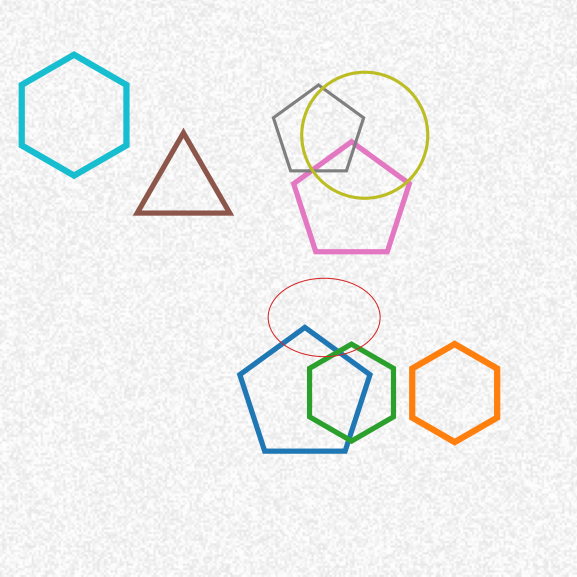[{"shape": "pentagon", "thickness": 2.5, "radius": 0.59, "center": [0.528, 0.314]}, {"shape": "hexagon", "thickness": 3, "radius": 0.42, "center": [0.787, 0.318]}, {"shape": "hexagon", "thickness": 2.5, "radius": 0.42, "center": [0.609, 0.319]}, {"shape": "oval", "thickness": 0.5, "radius": 0.48, "center": [0.561, 0.449]}, {"shape": "triangle", "thickness": 2.5, "radius": 0.46, "center": [0.318, 0.676]}, {"shape": "pentagon", "thickness": 2.5, "radius": 0.53, "center": [0.609, 0.648]}, {"shape": "pentagon", "thickness": 1.5, "radius": 0.41, "center": [0.552, 0.77]}, {"shape": "circle", "thickness": 1.5, "radius": 0.55, "center": [0.632, 0.765]}, {"shape": "hexagon", "thickness": 3, "radius": 0.52, "center": [0.128, 0.8]}]